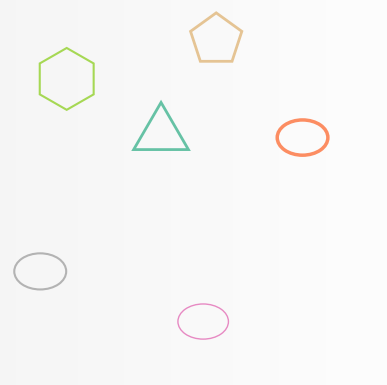[{"shape": "triangle", "thickness": 2, "radius": 0.41, "center": [0.416, 0.652]}, {"shape": "oval", "thickness": 2.5, "radius": 0.33, "center": [0.781, 0.643]}, {"shape": "oval", "thickness": 1, "radius": 0.33, "center": [0.524, 0.165]}, {"shape": "hexagon", "thickness": 1.5, "radius": 0.4, "center": [0.172, 0.795]}, {"shape": "pentagon", "thickness": 2, "radius": 0.35, "center": [0.558, 0.897]}, {"shape": "oval", "thickness": 1.5, "radius": 0.34, "center": [0.104, 0.295]}]